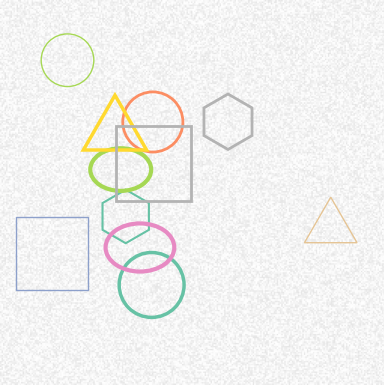[{"shape": "hexagon", "thickness": 1.5, "radius": 0.35, "center": [0.327, 0.438]}, {"shape": "circle", "thickness": 2.5, "radius": 0.42, "center": [0.394, 0.26]}, {"shape": "circle", "thickness": 2, "radius": 0.39, "center": [0.397, 0.683]}, {"shape": "square", "thickness": 1, "radius": 0.47, "center": [0.134, 0.342]}, {"shape": "oval", "thickness": 3, "radius": 0.45, "center": [0.363, 0.357]}, {"shape": "oval", "thickness": 3, "radius": 0.4, "center": [0.314, 0.56]}, {"shape": "circle", "thickness": 1, "radius": 0.34, "center": [0.175, 0.844]}, {"shape": "triangle", "thickness": 2.5, "radius": 0.47, "center": [0.299, 0.658]}, {"shape": "triangle", "thickness": 1, "radius": 0.39, "center": [0.859, 0.409]}, {"shape": "square", "thickness": 2, "radius": 0.48, "center": [0.399, 0.576]}, {"shape": "hexagon", "thickness": 2, "radius": 0.36, "center": [0.592, 0.684]}]